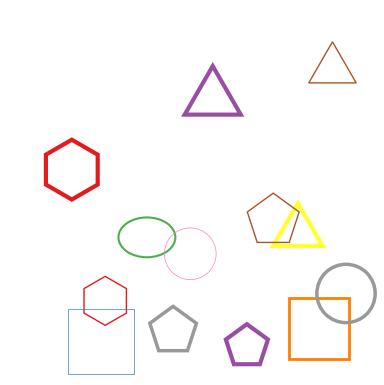[{"shape": "hexagon", "thickness": 1, "radius": 0.32, "center": [0.273, 0.219]}, {"shape": "hexagon", "thickness": 3, "radius": 0.39, "center": [0.186, 0.559]}, {"shape": "square", "thickness": 0.5, "radius": 0.43, "center": [0.262, 0.112]}, {"shape": "oval", "thickness": 1.5, "radius": 0.37, "center": [0.382, 0.383]}, {"shape": "pentagon", "thickness": 3, "radius": 0.29, "center": [0.641, 0.1]}, {"shape": "triangle", "thickness": 3, "radius": 0.42, "center": [0.553, 0.744]}, {"shape": "square", "thickness": 2, "radius": 0.39, "center": [0.83, 0.147]}, {"shape": "triangle", "thickness": 3, "radius": 0.37, "center": [0.774, 0.398]}, {"shape": "triangle", "thickness": 1, "radius": 0.36, "center": [0.864, 0.82]}, {"shape": "pentagon", "thickness": 1, "radius": 0.35, "center": [0.71, 0.428]}, {"shape": "circle", "thickness": 0.5, "radius": 0.34, "center": [0.494, 0.341]}, {"shape": "pentagon", "thickness": 2.5, "radius": 0.32, "center": [0.45, 0.141]}, {"shape": "circle", "thickness": 2.5, "radius": 0.38, "center": [0.899, 0.238]}]